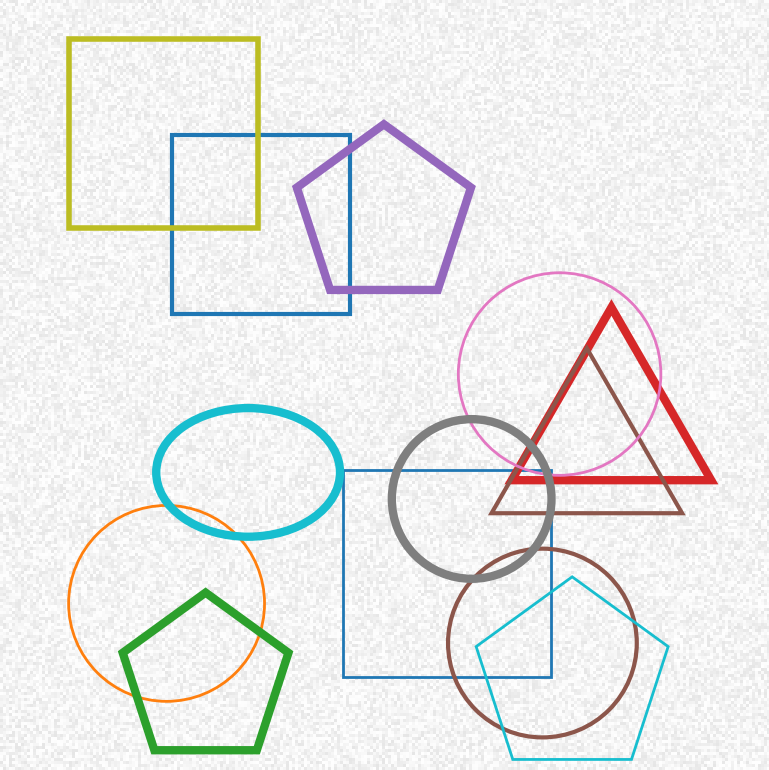[{"shape": "square", "thickness": 1, "radius": 0.67, "center": [0.581, 0.255]}, {"shape": "square", "thickness": 1.5, "radius": 0.58, "center": [0.339, 0.708]}, {"shape": "circle", "thickness": 1, "radius": 0.64, "center": [0.216, 0.216]}, {"shape": "pentagon", "thickness": 3, "radius": 0.57, "center": [0.267, 0.117]}, {"shape": "triangle", "thickness": 3, "radius": 0.75, "center": [0.794, 0.451]}, {"shape": "pentagon", "thickness": 3, "radius": 0.59, "center": [0.499, 0.72]}, {"shape": "circle", "thickness": 1.5, "radius": 0.61, "center": [0.704, 0.165]}, {"shape": "triangle", "thickness": 1.5, "radius": 0.71, "center": [0.762, 0.405]}, {"shape": "circle", "thickness": 1, "radius": 0.66, "center": [0.727, 0.514]}, {"shape": "circle", "thickness": 3, "radius": 0.52, "center": [0.613, 0.352]}, {"shape": "square", "thickness": 2, "radius": 0.61, "center": [0.212, 0.826]}, {"shape": "oval", "thickness": 3, "radius": 0.6, "center": [0.322, 0.387]}, {"shape": "pentagon", "thickness": 1, "radius": 0.66, "center": [0.743, 0.12]}]